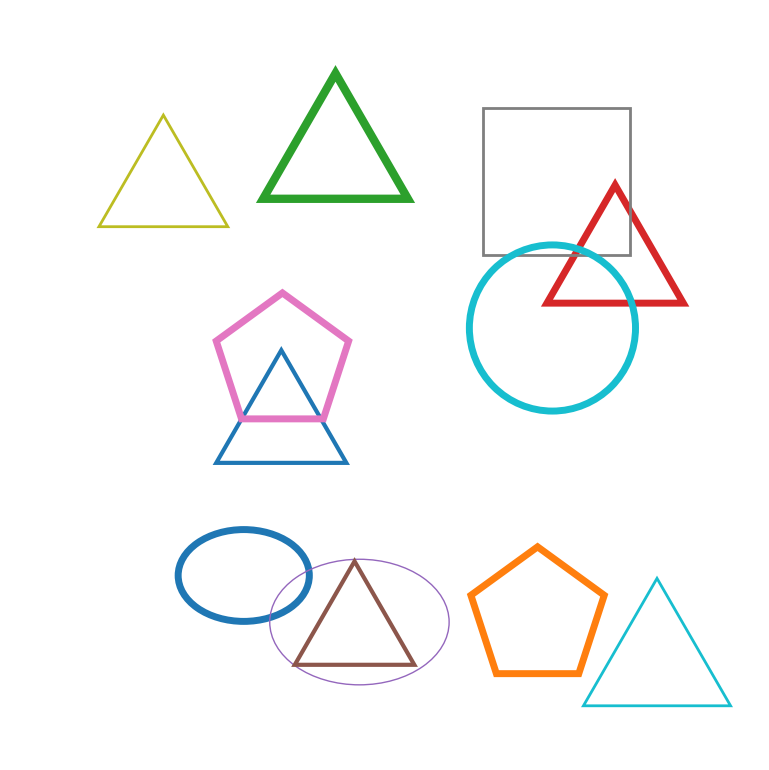[{"shape": "oval", "thickness": 2.5, "radius": 0.43, "center": [0.317, 0.253]}, {"shape": "triangle", "thickness": 1.5, "radius": 0.49, "center": [0.365, 0.448]}, {"shape": "pentagon", "thickness": 2.5, "radius": 0.46, "center": [0.698, 0.199]}, {"shape": "triangle", "thickness": 3, "radius": 0.54, "center": [0.436, 0.796]}, {"shape": "triangle", "thickness": 2.5, "radius": 0.51, "center": [0.799, 0.657]}, {"shape": "oval", "thickness": 0.5, "radius": 0.58, "center": [0.467, 0.192]}, {"shape": "triangle", "thickness": 1.5, "radius": 0.45, "center": [0.46, 0.181]}, {"shape": "pentagon", "thickness": 2.5, "radius": 0.45, "center": [0.367, 0.529]}, {"shape": "square", "thickness": 1, "radius": 0.48, "center": [0.723, 0.764]}, {"shape": "triangle", "thickness": 1, "radius": 0.48, "center": [0.212, 0.754]}, {"shape": "circle", "thickness": 2.5, "radius": 0.54, "center": [0.717, 0.574]}, {"shape": "triangle", "thickness": 1, "radius": 0.55, "center": [0.853, 0.139]}]